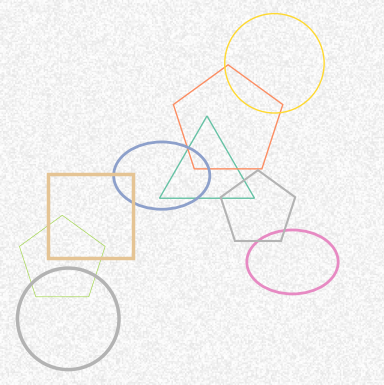[{"shape": "triangle", "thickness": 1, "radius": 0.71, "center": [0.538, 0.556]}, {"shape": "pentagon", "thickness": 1, "radius": 0.75, "center": [0.592, 0.682]}, {"shape": "oval", "thickness": 2, "radius": 0.62, "center": [0.42, 0.544]}, {"shape": "oval", "thickness": 2, "radius": 0.59, "center": [0.76, 0.32]}, {"shape": "pentagon", "thickness": 0.5, "radius": 0.59, "center": [0.162, 0.324]}, {"shape": "circle", "thickness": 1, "radius": 0.65, "center": [0.713, 0.836]}, {"shape": "square", "thickness": 2.5, "radius": 0.55, "center": [0.235, 0.439]}, {"shape": "pentagon", "thickness": 1.5, "radius": 0.51, "center": [0.67, 0.456]}, {"shape": "circle", "thickness": 2.5, "radius": 0.66, "center": [0.177, 0.172]}]